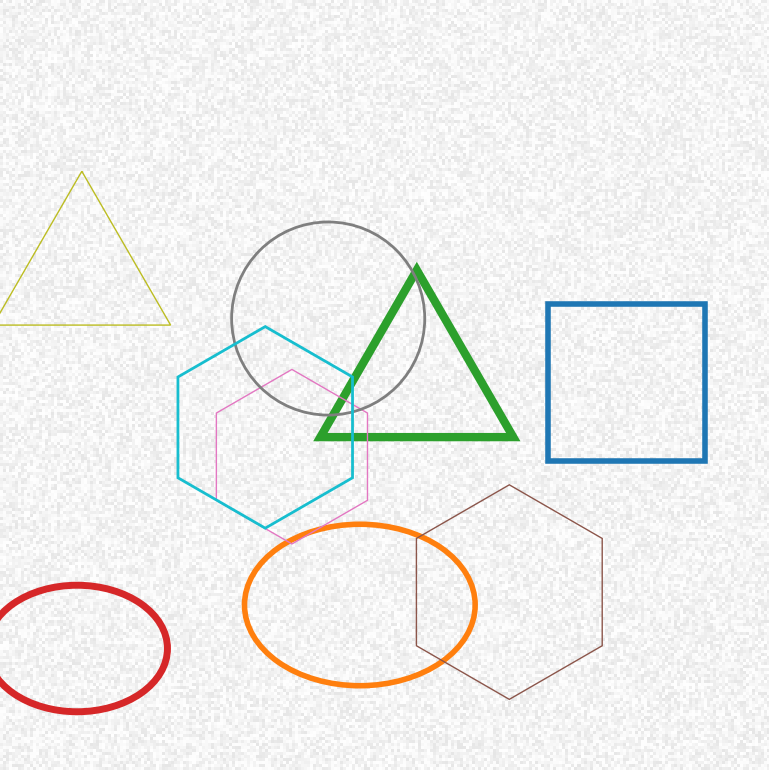[{"shape": "square", "thickness": 2, "radius": 0.51, "center": [0.813, 0.503]}, {"shape": "oval", "thickness": 2, "radius": 0.75, "center": [0.467, 0.214]}, {"shape": "triangle", "thickness": 3, "radius": 0.72, "center": [0.541, 0.505]}, {"shape": "oval", "thickness": 2.5, "radius": 0.59, "center": [0.1, 0.158]}, {"shape": "hexagon", "thickness": 0.5, "radius": 0.7, "center": [0.661, 0.231]}, {"shape": "hexagon", "thickness": 0.5, "radius": 0.57, "center": [0.379, 0.407]}, {"shape": "circle", "thickness": 1, "radius": 0.63, "center": [0.426, 0.586]}, {"shape": "triangle", "thickness": 0.5, "radius": 0.67, "center": [0.106, 0.644]}, {"shape": "hexagon", "thickness": 1, "radius": 0.65, "center": [0.344, 0.445]}]